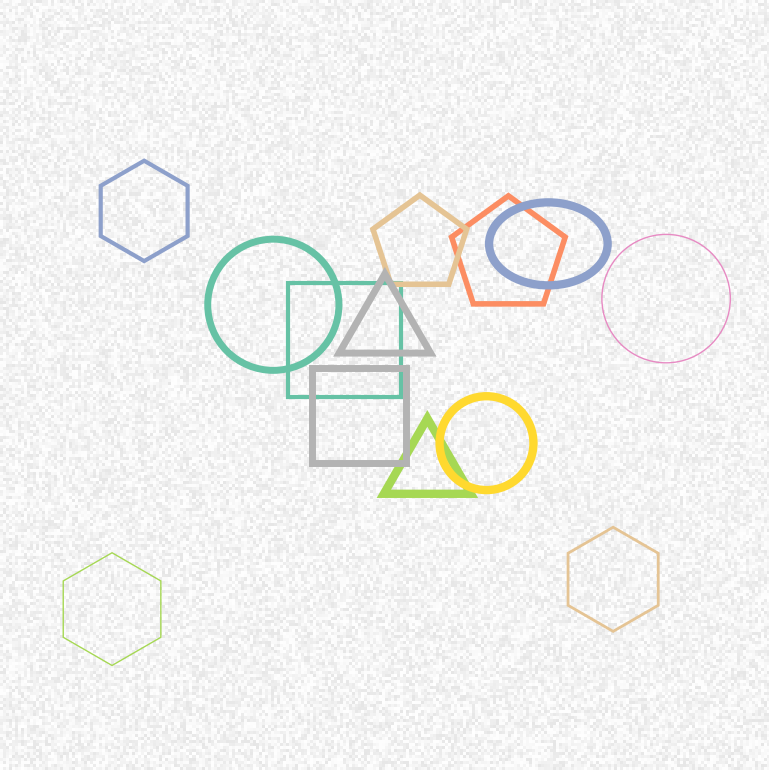[{"shape": "square", "thickness": 1.5, "radius": 0.37, "center": [0.447, 0.558]}, {"shape": "circle", "thickness": 2.5, "radius": 0.43, "center": [0.355, 0.604]}, {"shape": "pentagon", "thickness": 2, "radius": 0.39, "center": [0.66, 0.668]}, {"shape": "oval", "thickness": 3, "radius": 0.38, "center": [0.712, 0.683]}, {"shape": "hexagon", "thickness": 1.5, "radius": 0.33, "center": [0.187, 0.726]}, {"shape": "circle", "thickness": 0.5, "radius": 0.42, "center": [0.865, 0.612]}, {"shape": "hexagon", "thickness": 0.5, "radius": 0.37, "center": [0.146, 0.209]}, {"shape": "triangle", "thickness": 3, "radius": 0.33, "center": [0.555, 0.391]}, {"shape": "circle", "thickness": 3, "radius": 0.3, "center": [0.632, 0.424]}, {"shape": "pentagon", "thickness": 2, "radius": 0.32, "center": [0.545, 0.683]}, {"shape": "hexagon", "thickness": 1, "radius": 0.34, "center": [0.796, 0.248]}, {"shape": "square", "thickness": 2.5, "radius": 0.31, "center": [0.466, 0.461]}, {"shape": "triangle", "thickness": 2.5, "radius": 0.34, "center": [0.5, 0.576]}]